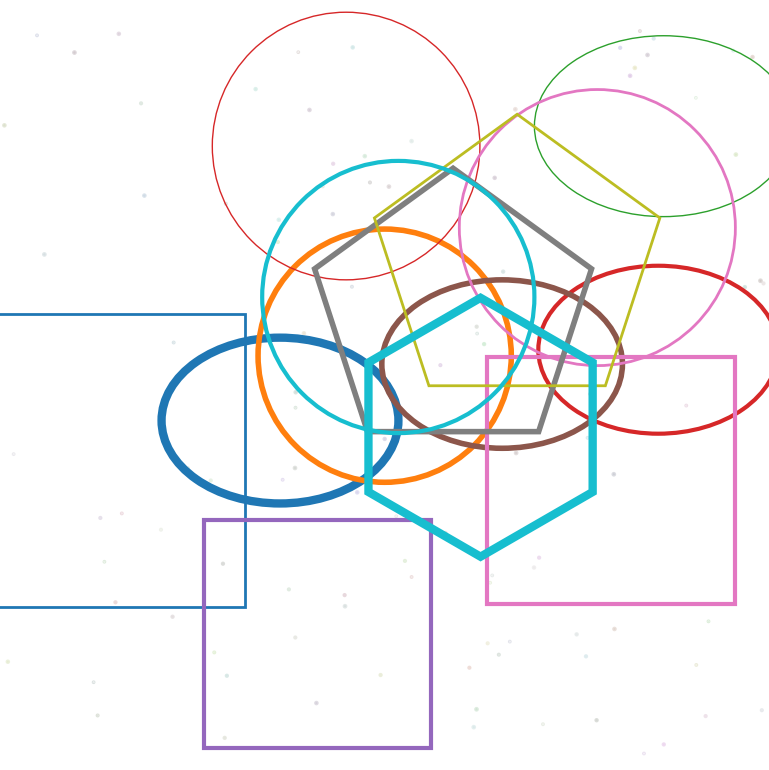[{"shape": "oval", "thickness": 3, "radius": 0.77, "center": [0.364, 0.454]}, {"shape": "square", "thickness": 1, "radius": 0.95, "center": [0.128, 0.402]}, {"shape": "circle", "thickness": 2, "radius": 0.82, "center": [0.5, 0.538]}, {"shape": "oval", "thickness": 0.5, "radius": 0.84, "center": [0.862, 0.836]}, {"shape": "circle", "thickness": 0.5, "radius": 0.87, "center": [0.449, 0.81]}, {"shape": "oval", "thickness": 1.5, "radius": 0.78, "center": [0.855, 0.546]}, {"shape": "square", "thickness": 1.5, "radius": 0.74, "center": [0.413, 0.176]}, {"shape": "oval", "thickness": 2, "radius": 0.78, "center": [0.652, 0.527]}, {"shape": "square", "thickness": 1.5, "radius": 0.8, "center": [0.794, 0.376]}, {"shape": "circle", "thickness": 1, "radius": 0.9, "center": [0.776, 0.704]}, {"shape": "pentagon", "thickness": 2, "radius": 0.95, "center": [0.588, 0.592]}, {"shape": "pentagon", "thickness": 1, "radius": 0.97, "center": [0.672, 0.657]}, {"shape": "hexagon", "thickness": 3, "radius": 0.84, "center": [0.624, 0.445]}, {"shape": "circle", "thickness": 1.5, "radius": 0.88, "center": [0.517, 0.614]}]